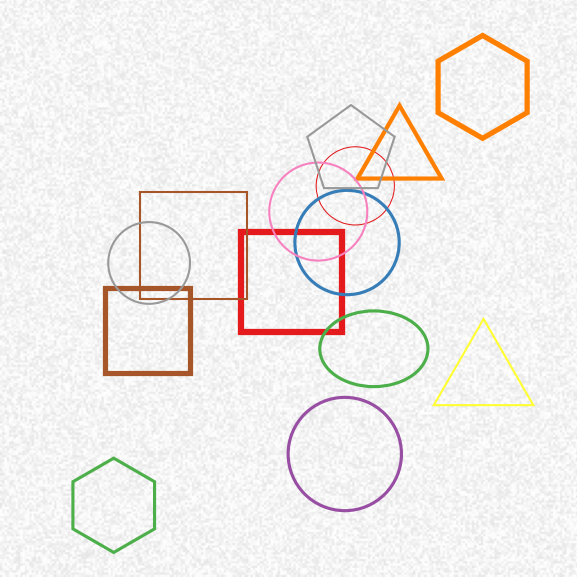[{"shape": "circle", "thickness": 0.5, "radius": 0.34, "center": [0.615, 0.677]}, {"shape": "square", "thickness": 3, "radius": 0.44, "center": [0.504, 0.511]}, {"shape": "circle", "thickness": 1.5, "radius": 0.45, "center": [0.601, 0.579]}, {"shape": "hexagon", "thickness": 1.5, "radius": 0.41, "center": [0.197, 0.124]}, {"shape": "oval", "thickness": 1.5, "radius": 0.47, "center": [0.647, 0.395]}, {"shape": "circle", "thickness": 1.5, "radius": 0.49, "center": [0.597, 0.213]}, {"shape": "triangle", "thickness": 2, "radius": 0.42, "center": [0.692, 0.732]}, {"shape": "hexagon", "thickness": 2.5, "radius": 0.45, "center": [0.836, 0.849]}, {"shape": "triangle", "thickness": 1, "radius": 0.5, "center": [0.837, 0.347]}, {"shape": "square", "thickness": 2.5, "radius": 0.37, "center": [0.256, 0.426]}, {"shape": "square", "thickness": 1, "radius": 0.46, "center": [0.335, 0.574]}, {"shape": "circle", "thickness": 1, "radius": 0.42, "center": [0.551, 0.633]}, {"shape": "circle", "thickness": 1, "radius": 0.35, "center": [0.258, 0.544]}, {"shape": "pentagon", "thickness": 1, "radius": 0.4, "center": [0.608, 0.738]}]